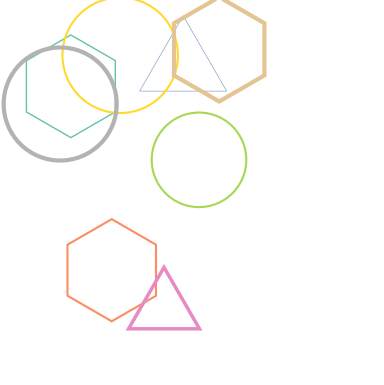[{"shape": "hexagon", "thickness": 1, "radius": 0.67, "center": [0.184, 0.776]}, {"shape": "hexagon", "thickness": 1.5, "radius": 0.66, "center": [0.29, 0.298]}, {"shape": "triangle", "thickness": 0.5, "radius": 0.65, "center": [0.476, 0.829]}, {"shape": "triangle", "thickness": 2.5, "radius": 0.53, "center": [0.426, 0.199]}, {"shape": "circle", "thickness": 1.5, "radius": 0.61, "center": [0.517, 0.585]}, {"shape": "circle", "thickness": 1.5, "radius": 0.75, "center": [0.312, 0.856]}, {"shape": "hexagon", "thickness": 3, "radius": 0.68, "center": [0.569, 0.872]}, {"shape": "circle", "thickness": 3, "radius": 0.73, "center": [0.156, 0.73]}]